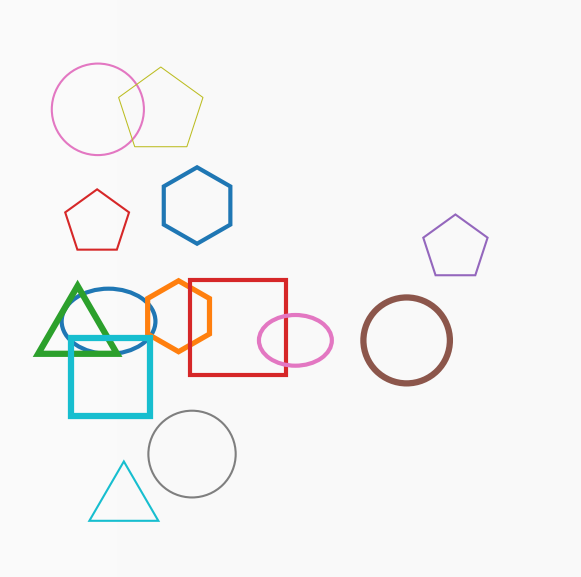[{"shape": "oval", "thickness": 2, "radius": 0.4, "center": [0.187, 0.443]}, {"shape": "hexagon", "thickness": 2, "radius": 0.33, "center": [0.339, 0.643]}, {"shape": "hexagon", "thickness": 2.5, "radius": 0.31, "center": [0.307, 0.452]}, {"shape": "triangle", "thickness": 3, "radius": 0.39, "center": [0.134, 0.426]}, {"shape": "square", "thickness": 2, "radius": 0.41, "center": [0.41, 0.432]}, {"shape": "pentagon", "thickness": 1, "radius": 0.29, "center": [0.167, 0.614]}, {"shape": "pentagon", "thickness": 1, "radius": 0.29, "center": [0.784, 0.57]}, {"shape": "circle", "thickness": 3, "radius": 0.37, "center": [0.7, 0.41]}, {"shape": "circle", "thickness": 1, "radius": 0.4, "center": [0.168, 0.81]}, {"shape": "oval", "thickness": 2, "radius": 0.31, "center": [0.508, 0.41]}, {"shape": "circle", "thickness": 1, "radius": 0.38, "center": [0.33, 0.213]}, {"shape": "pentagon", "thickness": 0.5, "radius": 0.38, "center": [0.277, 0.807]}, {"shape": "triangle", "thickness": 1, "radius": 0.34, "center": [0.213, 0.132]}, {"shape": "square", "thickness": 3, "radius": 0.34, "center": [0.19, 0.347]}]